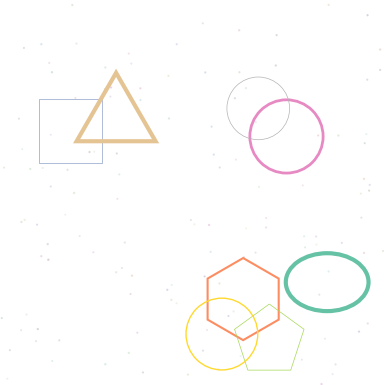[{"shape": "oval", "thickness": 3, "radius": 0.54, "center": [0.85, 0.267]}, {"shape": "hexagon", "thickness": 1.5, "radius": 0.53, "center": [0.632, 0.223]}, {"shape": "square", "thickness": 0.5, "radius": 0.41, "center": [0.183, 0.659]}, {"shape": "circle", "thickness": 2, "radius": 0.48, "center": [0.744, 0.646]}, {"shape": "pentagon", "thickness": 0.5, "radius": 0.47, "center": [0.699, 0.115]}, {"shape": "circle", "thickness": 1, "radius": 0.47, "center": [0.576, 0.132]}, {"shape": "triangle", "thickness": 3, "radius": 0.59, "center": [0.302, 0.692]}, {"shape": "circle", "thickness": 0.5, "radius": 0.41, "center": [0.671, 0.719]}]